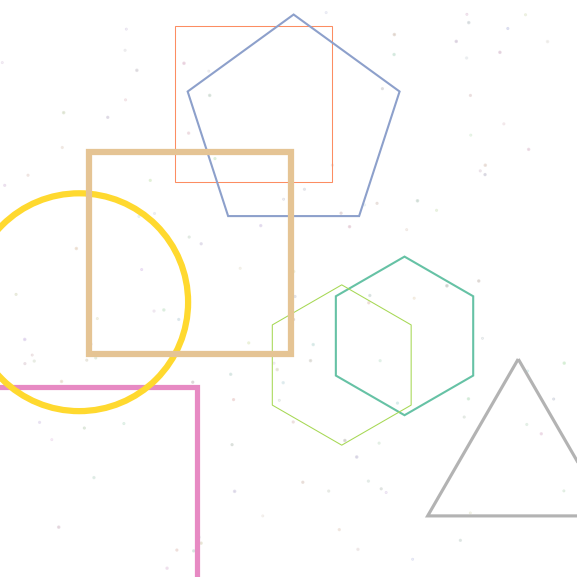[{"shape": "hexagon", "thickness": 1, "radius": 0.69, "center": [0.7, 0.417]}, {"shape": "square", "thickness": 0.5, "radius": 0.68, "center": [0.439, 0.819]}, {"shape": "pentagon", "thickness": 1, "radius": 0.96, "center": [0.508, 0.781]}, {"shape": "square", "thickness": 2.5, "radius": 0.91, "center": [0.16, 0.147]}, {"shape": "hexagon", "thickness": 0.5, "radius": 0.69, "center": [0.592, 0.367]}, {"shape": "circle", "thickness": 3, "radius": 0.94, "center": [0.137, 0.476]}, {"shape": "square", "thickness": 3, "radius": 0.87, "center": [0.328, 0.56]}, {"shape": "triangle", "thickness": 1.5, "radius": 0.91, "center": [0.897, 0.196]}]